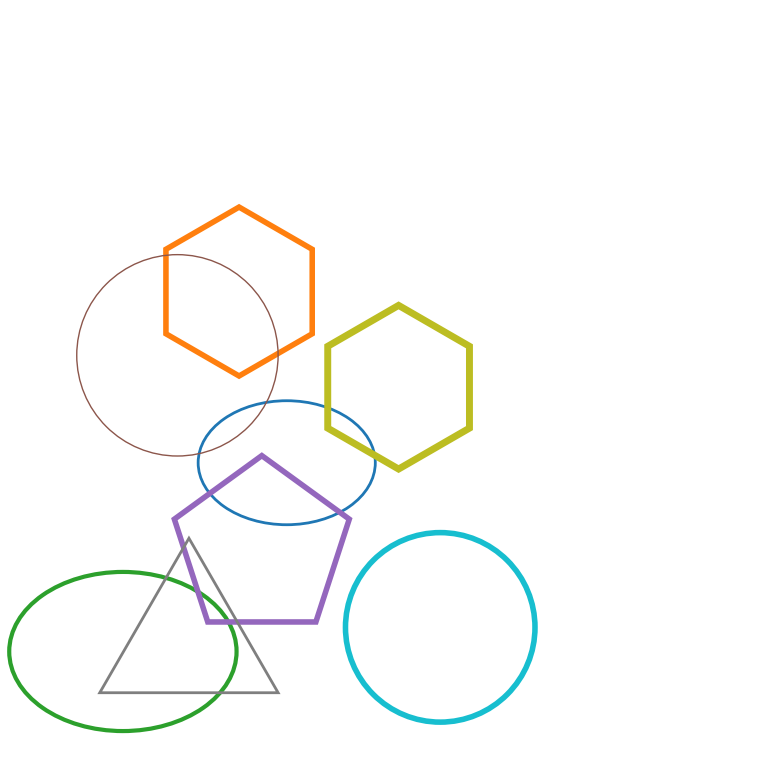[{"shape": "oval", "thickness": 1, "radius": 0.58, "center": [0.372, 0.399]}, {"shape": "hexagon", "thickness": 2, "radius": 0.55, "center": [0.31, 0.621]}, {"shape": "oval", "thickness": 1.5, "radius": 0.74, "center": [0.16, 0.154]}, {"shape": "pentagon", "thickness": 2, "radius": 0.6, "center": [0.34, 0.289]}, {"shape": "circle", "thickness": 0.5, "radius": 0.65, "center": [0.23, 0.539]}, {"shape": "triangle", "thickness": 1, "radius": 0.67, "center": [0.245, 0.167]}, {"shape": "hexagon", "thickness": 2.5, "radius": 0.53, "center": [0.518, 0.497]}, {"shape": "circle", "thickness": 2, "radius": 0.62, "center": [0.572, 0.185]}]